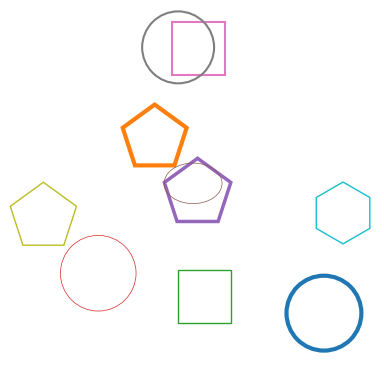[{"shape": "circle", "thickness": 3, "radius": 0.49, "center": [0.841, 0.187]}, {"shape": "pentagon", "thickness": 3, "radius": 0.44, "center": [0.402, 0.641]}, {"shape": "square", "thickness": 1, "radius": 0.35, "center": [0.53, 0.23]}, {"shape": "circle", "thickness": 0.5, "radius": 0.49, "center": [0.255, 0.29]}, {"shape": "pentagon", "thickness": 2.5, "radius": 0.45, "center": [0.513, 0.498]}, {"shape": "oval", "thickness": 0.5, "radius": 0.38, "center": [0.502, 0.524]}, {"shape": "square", "thickness": 1.5, "radius": 0.35, "center": [0.515, 0.875]}, {"shape": "circle", "thickness": 1.5, "radius": 0.47, "center": [0.463, 0.877]}, {"shape": "pentagon", "thickness": 1, "radius": 0.45, "center": [0.113, 0.436]}, {"shape": "hexagon", "thickness": 1, "radius": 0.4, "center": [0.891, 0.447]}]